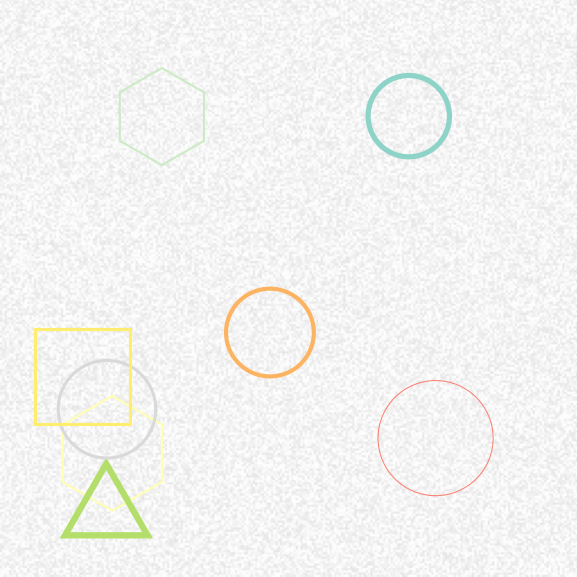[{"shape": "circle", "thickness": 2.5, "radius": 0.35, "center": [0.708, 0.798]}, {"shape": "hexagon", "thickness": 1, "radius": 0.5, "center": [0.194, 0.214]}, {"shape": "circle", "thickness": 0.5, "radius": 0.5, "center": [0.754, 0.24]}, {"shape": "circle", "thickness": 2, "radius": 0.38, "center": [0.467, 0.423]}, {"shape": "triangle", "thickness": 3, "radius": 0.41, "center": [0.184, 0.113]}, {"shape": "circle", "thickness": 1.5, "radius": 0.42, "center": [0.185, 0.29]}, {"shape": "hexagon", "thickness": 1, "radius": 0.42, "center": [0.28, 0.797]}, {"shape": "square", "thickness": 1.5, "radius": 0.41, "center": [0.143, 0.348]}]